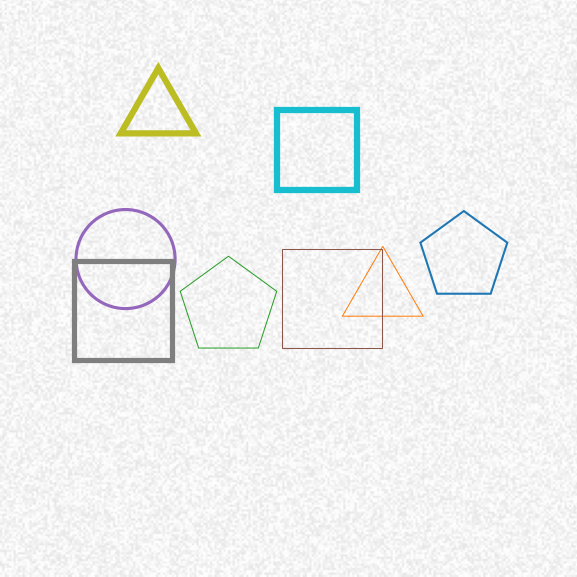[{"shape": "pentagon", "thickness": 1, "radius": 0.4, "center": [0.803, 0.555]}, {"shape": "triangle", "thickness": 0.5, "radius": 0.4, "center": [0.663, 0.492]}, {"shape": "pentagon", "thickness": 0.5, "radius": 0.44, "center": [0.396, 0.468]}, {"shape": "circle", "thickness": 1.5, "radius": 0.43, "center": [0.217, 0.551]}, {"shape": "square", "thickness": 0.5, "radius": 0.43, "center": [0.575, 0.482]}, {"shape": "square", "thickness": 2.5, "radius": 0.43, "center": [0.213, 0.461]}, {"shape": "triangle", "thickness": 3, "radius": 0.38, "center": [0.274, 0.806]}, {"shape": "square", "thickness": 3, "radius": 0.35, "center": [0.549, 0.74]}]